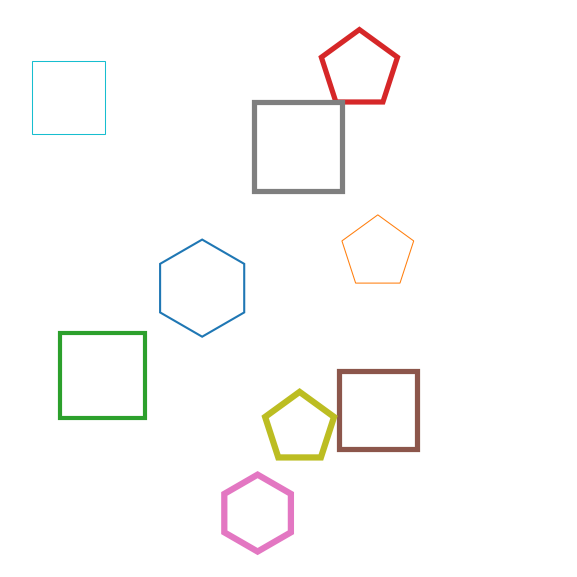[{"shape": "hexagon", "thickness": 1, "radius": 0.42, "center": [0.35, 0.5]}, {"shape": "pentagon", "thickness": 0.5, "radius": 0.33, "center": [0.654, 0.562]}, {"shape": "square", "thickness": 2, "radius": 0.37, "center": [0.177, 0.349]}, {"shape": "pentagon", "thickness": 2.5, "radius": 0.35, "center": [0.622, 0.879]}, {"shape": "square", "thickness": 2.5, "radius": 0.34, "center": [0.654, 0.29]}, {"shape": "hexagon", "thickness": 3, "radius": 0.33, "center": [0.446, 0.111]}, {"shape": "square", "thickness": 2.5, "radius": 0.38, "center": [0.516, 0.745]}, {"shape": "pentagon", "thickness": 3, "radius": 0.31, "center": [0.519, 0.258]}, {"shape": "square", "thickness": 0.5, "radius": 0.31, "center": [0.119, 0.83]}]